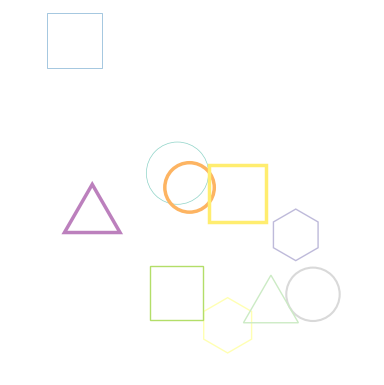[{"shape": "circle", "thickness": 0.5, "radius": 0.4, "center": [0.461, 0.55]}, {"shape": "hexagon", "thickness": 1, "radius": 0.36, "center": [0.591, 0.155]}, {"shape": "hexagon", "thickness": 1, "radius": 0.33, "center": [0.768, 0.39]}, {"shape": "square", "thickness": 0.5, "radius": 0.36, "center": [0.194, 0.895]}, {"shape": "circle", "thickness": 2.5, "radius": 0.32, "center": [0.492, 0.513]}, {"shape": "square", "thickness": 1, "radius": 0.35, "center": [0.458, 0.239]}, {"shape": "circle", "thickness": 1.5, "radius": 0.35, "center": [0.813, 0.236]}, {"shape": "triangle", "thickness": 2.5, "radius": 0.42, "center": [0.24, 0.438]}, {"shape": "triangle", "thickness": 1, "radius": 0.41, "center": [0.704, 0.203]}, {"shape": "square", "thickness": 2.5, "radius": 0.37, "center": [0.616, 0.499]}]